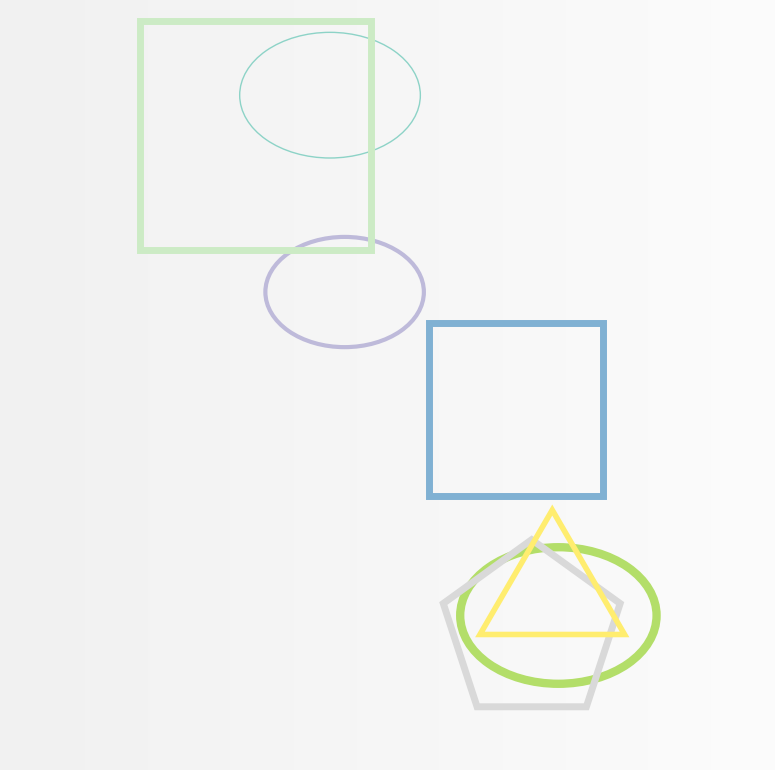[{"shape": "oval", "thickness": 0.5, "radius": 0.58, "center": [0.426, 0.876]}, {"shape": "oval", "thickness": 1.5, "radius": 0.51, "center": [0.445, 0.621]}, {"shape": "square", "thickness": 2.5, "radius": 0.56, "center": [0.666, 0.468]}, {"shape": "oval", "thickness": 3, "radius": 0.63, "center": [0.72, 0.201]}, {"shape": "pentagon", "thickness": 2.5, "radius": 0.6, "center": [0.686, 0.179]}, {"shape": "square", "thickness": 2.5, "radius": 0.74, "center": [0.33, 0.824]}, {"shape": "triangle", "thickness": 2, "radius": 0.54, "center": [0.713, 0.23]}]